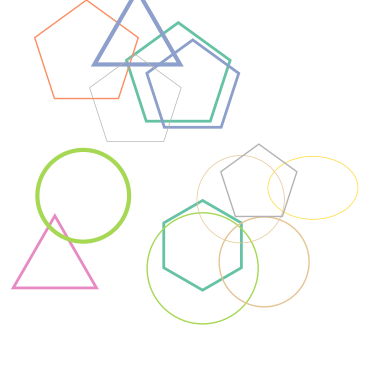[{"shape": "hexagon", "thickness": 2, "radius": 0.58, "center": [0.526, 0.363]}, {"shape": "pentagon", "thickness": 2, "radius": 0.71, "center": [0.463, 0.8]}, {"shape": "pentagon", "thickness": 1, "radius": 0.71, "center": [0.225, 0.859]}, {"shape": "pentagon", "thickness": 2, "radius": 0.63, "center": [0.501, 0.771]}, {"shape": "triangle", "thickness": 3, "radius": 0.64, "center": [0.356, 0.897]}, {"shape": "triangle", "thickness": 2, "radius": 0.62, "center": [0.142, 0.315]}, {"shape": "circle", "thickness": 1, "radius": 0.72, "center": [0.526, 0.303]}, {"shape": "circle", "thickness": 3, "radius": 0.6, "center": [0.216, 0.492]}, {"shape": "oval", "thickness": 0.5, "radius": 0.58, "center": [0.813, 0.512]}, {"shape": "circle", "thickness": 1, "radius": 0.58, "center": [0.686, 0.32]}, {"shape": "circle", "thickness": 0.5, "radius": 0.57, "center": [0.625, 0.483]}, {"shape": "pentagon", "thickness": 0.5, "radius": 0.63, "center": [0.352, 0.734]}, {"shape": "pentagon", "thickness": 1, "radius": 0.52, "center": [0.672, 0.522]}]